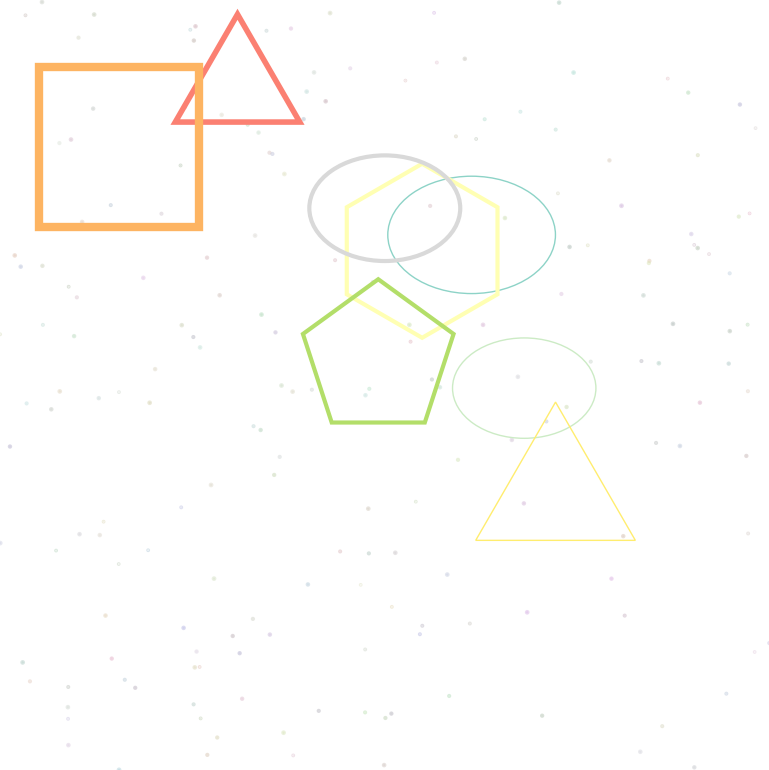[{"shape": "oval", "thickness": 0.5, "radius": 0.54, "center": [0.612, 0.695]}, {"shape": "hexagon", "thickness": 1.5, "radius": 0.57, "center": [0.548, 0.674]}, {"shape": "triangle", "thickness": 2, "radius": 0.47, "center": [0.308, 0.888]}, {"shape": "square", "thickness": 3, "radius": 0.52, "center": [0.154, 0.809]}, {"shape": "pentagon", "thickness": 1.5, "radius": 0.51, "center": [0.491, 0.534]}, {"shape": "oval", "thickness": 1.5, "radius": 0.49, "center": [0.5, 0.73]}, {"shape": "oval", "thickness": 0.5, "radius": 0.47, "center": [0.681, 0.496]}, {"shape": "triangle", "thickness": 0.5, "radius": 0.6, "center": [0.721, 0.358]}]